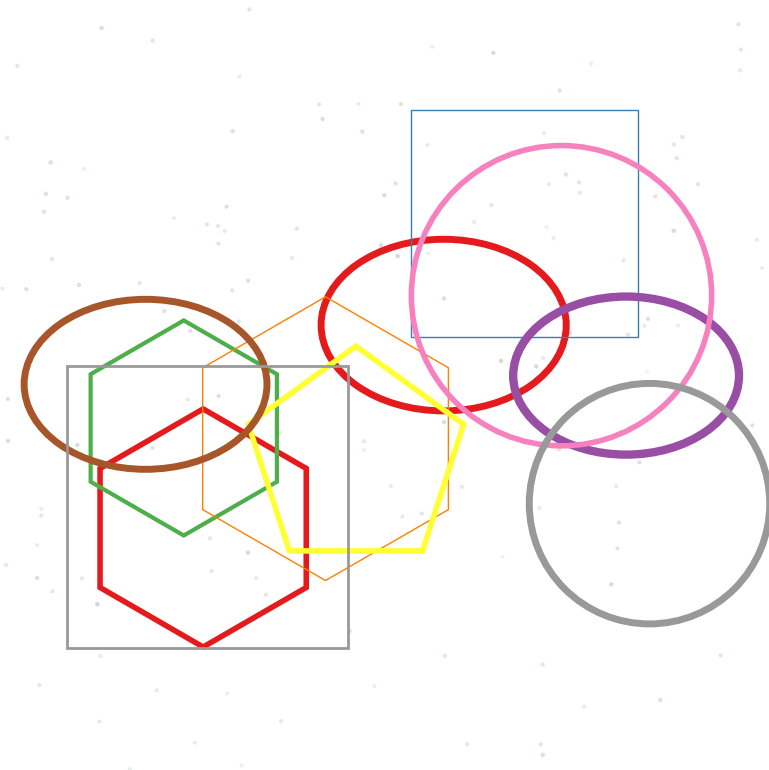[{"shape": "oval", "thickness": 2.5, "radius": 0.8, "center": [0.576, 0.578]}, {"shape": "hexagon", "thickness": 2, "radius": 0.77, "center": [0.264, 0.314]}, {"shape": "square", "thickness": 0.5, "radius": 0.74, "center": [0.681, 0.709]}, {"shape": "hexagon", "thickness": 1.5, "radius": 0.7, "center": [0.239, 0.444]}, {"shape": "oval", "thickness": 3, "radius": 0.73, "center": [0.813, 0.512]}, {"shape": "hexagon", "thickness": 0.5, "radius": 0.92, "center": [0.423, 0.43]}, {"shape": "pentagon", "thickness": 2, "radius": 0.74, "center": [0.462, 0.403]}, {"shape": "oval", "thickness": 2.5, "radius": 0.79, "center": [0.189, 0.501]}, {"shape": "circle", "thickness": 2, "radius": 0.98, "center": [0.729, 0.616]}, {"shape": "circle", "thickness": 2.5, "radius": 0.78, "center": [0.844, 0.346]}, {"shape": "square", "thickness": 1, "radius": 0.91, "center": [0.269, 0.342]}]